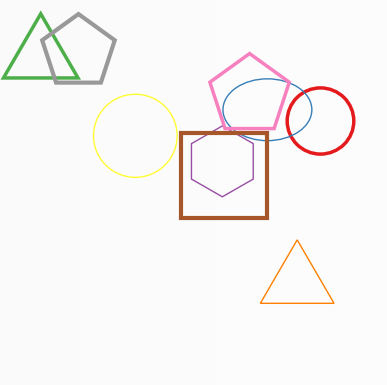[{"shape": "circle", "thickness": 2.5, "radius": 0.43, "center": [0.827, 0.686]}, {"shape": "oval", "thickness": 1, "radius": 0.57, "center": [0.69, 0.715]}, {"shape": "triangle", "thickness": 2.5, "radius": 0.56, "center": [0.105, 0.853]}, {"shape": "hexagon", "thickness": 1, "radius": 0.46, "center": [0.574, 0.581]}, {"shape": "triangle", "thickness": 1, "radius": 0.55, "center": [0.767, 0.267]}, {"shape": "circle", "thickness": 1, "radius": 0.54, "center": [0.349, 0.647]}, {"shape": "square", "thickness": 3, "radius": 0.55, "center": [0.578, 0.545]}, {"shape": "pentagon", "thickness": 2.5, "radius": 0.54, "center": [0.644, 0.753]}, {"shape": "pentagon", "thickness": 3, "radius": 0.49, "center": [0.203, 0.865]}]